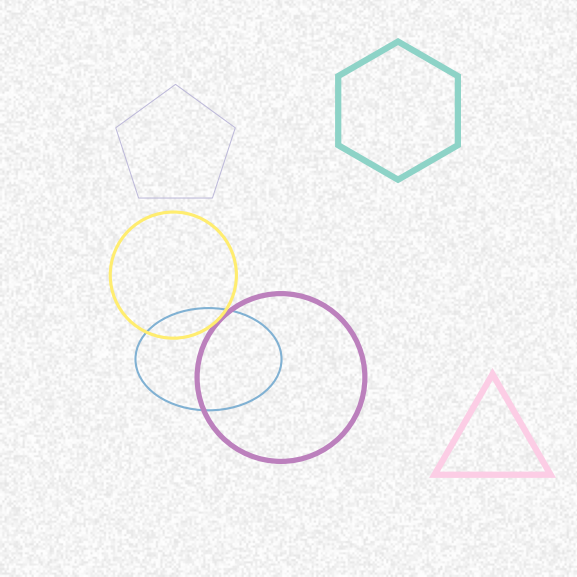[{"shape": "hexagon", "thickness": 3, "radius": 0.6, "center": [0.689, 0.808]}, {"shape": "pentagon", "thickness": 0.5, "radius": 0.54, "center": [0.304, 0.744]}, {"shape": "oval", "thickness": 1, "radius": 0.63, "center": [0.361, 0.377]}, {"shape": "triangle", "thickness": 3, "radius": 0.58, "center": [0.853, 0.235]}, {"shape": "circle", "thickness": 2.5, "radius": 0.73, "center": [0.487, 0.345]}, {"shape": "circle", "thickness": 1.5, "radius": 0.55, "center": [0.3, 0.523]}]